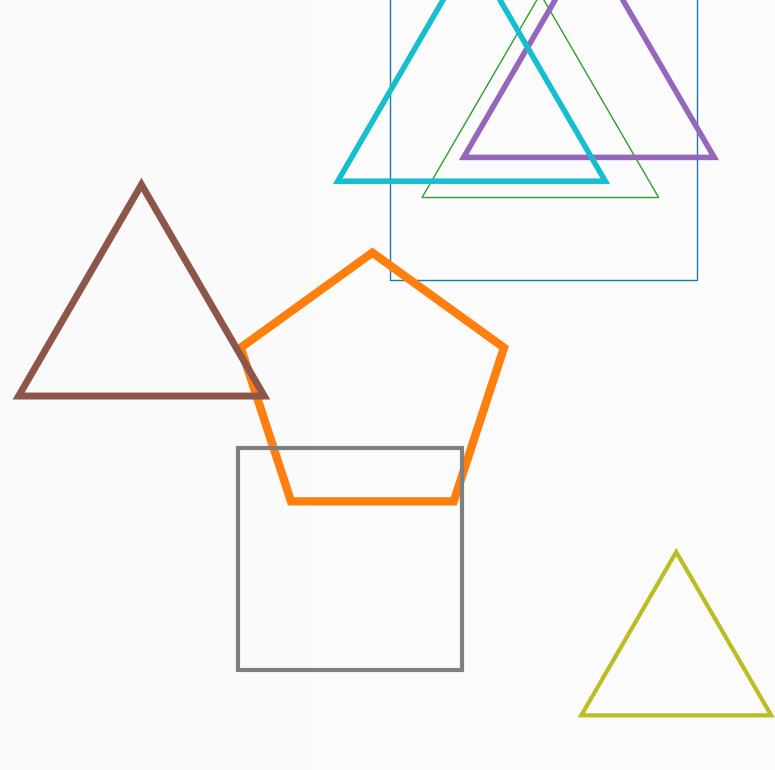[{"shape": "square", "thickness": 0.5, "radius": 0.99, "center": [0.701, 0.834]}, {"shape": "pentagon", "thickness": 3, "radius": 0.89, "center": [0.48, 0.493]}, {"shape": "triangle", "thickness": 0.5, "radius": 0.88, "center": [0.697, 0.832]}, {"shape": "triangle", "thickness": 2, "radius": 0.93, "center": [0.76, 0.889]}, {"shape": "triangle", "thickness": 2.5, "radius": 0.92, "center": [0.182, 0.577]}, {"shape": "square", "thickness": 1.5, "radius": 0.72, "center": [0.452, 0.274]}, {"shape": "triangle", "thickness": 1.5, "radius": 0.71, "center": [0.873, 0.142]}, {"shape": "triangle", "thickness": 2, "radius": 1.0, "center": [0.608, 0.864]}]